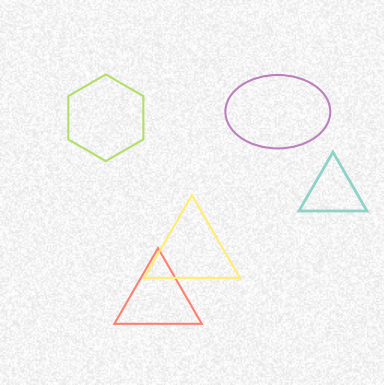[{"shape": "triangle", "thickness": 2, "radius": 0.51, "center": [0.865, 0.503]}, {"shape": "triangle", "thickness": 1.5, "radius": 0.66, "center": [0.411, 0.224]}, {"shape": "hexagon", "thickness": 1.5, "radius": 0.56, "center": [0.275, 0.694]}, {"shape": "oval", "thickness": 1.5, "radius": 0.68, "center": [0.722, 0.71]}, {"shape": "triangle", "thickness": 1.5, "radius": 0.72, "center": [0.499, 0.35]}]